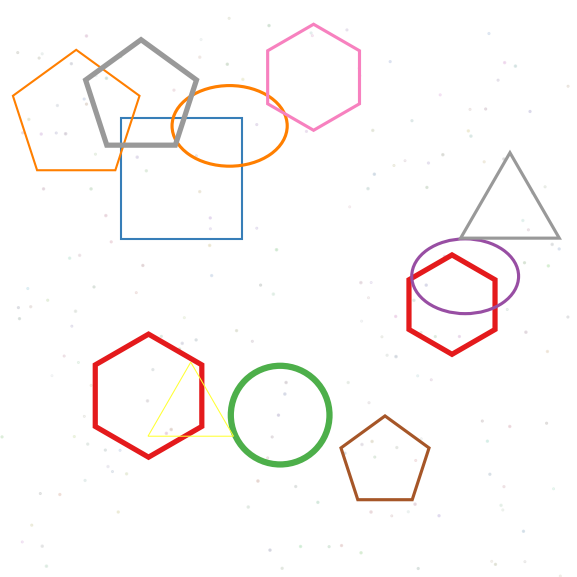[{"shape": "hexagon", "thickness": 2.5, "radius": 0.53, "center": [0.257, 0.314]}, {"shape": "hexagon", "thickness": 2.5, "radius": 0.43, "center": [0.783, 0.472]}, {"shape": "square", "thickness": 1, "radius": 0.53, "center": [0.314, 0.69]}, {"shape": "circle", "thickness": 3, "radius": 0.43, "center": [0.485, 0.28]}, {"shape": "oval", "thickness": 1.5, "radius": 0.46, "center": [0.805, 0.521]}, {"shape": "oval", "thickness": 1.5, "radius": 0.5, "center": [0.398, 0.781]}, {"shape": "pentagon", "thickness": 1, "radius": 0.58, "center": [0.132, 0.798]}, {"shape": "triangle", "thickness": 0.5, "radius": 0.43, "center": [0.33, 0.287]}, {"shape": "pentagon", "thickness": 1.5, "radius": 0.4, "center": [0.667, 0.199]}, {"shape": "hexagon", "thickness": 1.5, "radius": 0.46, "center": [0.543, 0.865]}, {"shape": "triangle", "thickness": 1.5, "radius": 0.49, "center": [0.883, 0.636]}, {"shape": "pentagon", "thickness": 2.5, "radius": 0.5, "center": [0.244, 0.829]}]